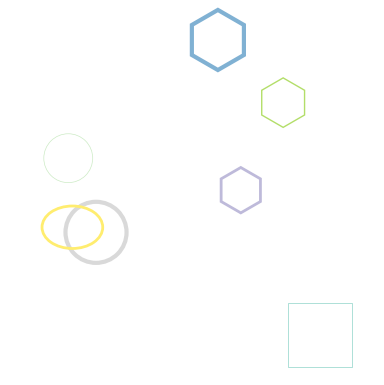[{"shape": "square", "thickness": 0.5, "radius": 0.42, "center": [0.832, 0.131]}, {"shape": "hexagon", "thickness": 2, "radius": 0.29, "center": [0.625, 0.506]}, {"shape": "hexagon", "thickness": 3, "radius": 0.39, "center": [0.566, 0.896]}, {"shape": "hexagon", "thickness": 1, "radius": 0.32, "center": [0.735, 0.733]}, {"shape": "circle", "thickness": 3, "radius": 0.4, "center": [0.249, 0.397]}, {"shape": "circle", "thickness": 0.5, "radius": 0.32, "center": [0.177, 0.589]}, {"shape": "oval", "thickness": 2, "radius": 0.39, "center": [0.188, 0.41]}]